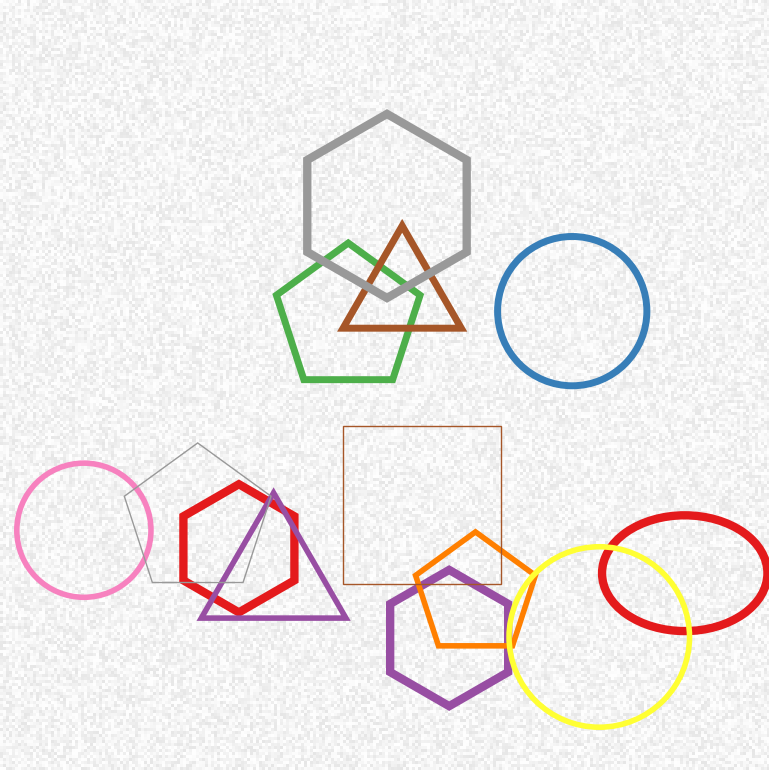[{"shape": "oval", "thickness": 3, "radius": 0.54, "center": [0.889, 0.256]}, {"shape": "hexagon", "thickness": 3, "radius": 0.42, "center": [0.31, 0.288]}, {"shape": "circle", "thickness": 2.5, "radius": 0.48, "center": [0.743, 0.596]}, {"shape": "pentagon", "thickness": 2.5, "radius": 0.49, "center": [0.452, 0.586]}, {"shape": "triangle", "thickness": 2, "radius": 0.54, "center": [0.355, 0.251]}, {"shape": "hexagon", "thickness": 3, "radius": 0.44, "center": [0.583, 0.171]}, {"shape": "pentagon", "thickness": 2, "radius": 0.41, "center": [0.618, 0.227]}, {"shape": "circle", "thickness": 2, "radius": 0.59, "center": [0.778, 0.173]}, {"shape": "triangle", "thickness": 2.5, "radius": 0.44, "center": [0.522, 0.618]}, {"shape": "square", "thickness": 0.5, "radius": 0.51, "center": [0.548, 0.344]}, {"shape": "circle", "thickness": 2, "radius": 0.44, "center": [0.109, 0.311]}, {"shape": "pentagon", "thickness": 0.5, "radius": 0.5, "center": [0.257, 0.325]}, {"shape": "hexagon", "thickness": 3, "radius": 0.6, "center": [0.503, 0.733]}]